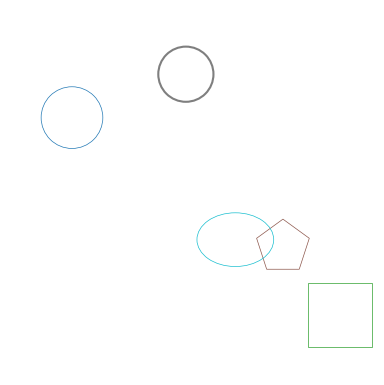[{"shape": "circle", "thickness": 0.5, "radius": 0.4, "center": [0.187, 0.695]}, {"shape": "square", "thickness": 0.5, "radius": 0.42, "center": [0.882, 0.181]}, {"shape": "pentagon", "thickness": 0.5, "radius": 0.36, "center": [0.735, 0.359]}, {"shape": "circle", "thickness": 1.5, "radius": 0.36, "center": [0.483, 0.807]}, {"shape": "oval", "thickness": 0.5, "radius": 0.5, "center": [0.611, 0.377]}]